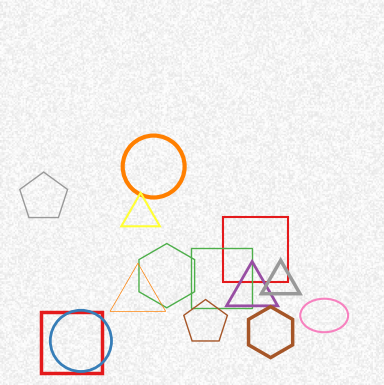[{"shape": "square", "thickness": 2.5, "radius": 0.39, "center": [0.185, 0.11]}, {"shape": "square", "thickness": 1.5, "radius": 0.42, "center": [0.664, 0.352]}, {"shape": "circle", "thickness": 2, "radius": 0.4, "center": [0.21, 0.115]}, {"shape": "square", "thickness": 1, "radius": 0.39, "center": [0.575, 0.278]}, {"shape": "hexagon", "thickness": 1, "radius": 0.42, "center": [0.433, 0.284]}, {"shape": "triangle", "thickness": 2, "radius": 0.38, "center": [0.655, 0.244]}, {"shape": "triangle", "thickness": 0.5, "radius": 0.42, "center": [0.358, 0.233]}, {"shape": "circle", "thickness": 3, "radius": 0.4, "center": [0.399, 0.567]}, {"shape": "triangle", "thickness": 1.5, "radius": 0.29, "center": [0.365, 0.441]}, {"shape": "hexagon", "thickness": 2.5, "radius": 0.33, "center": [0.703, 0.137]}, {"shape": "pentagon", "thickness": 1, "radius": 0.3, "center": [0.534, 0.163]}, {"shape": "oval", "thickness": 1.5, "radius": 0.31, "center": [0.842, 0.181]}, {"shape": "triangle", "thickness": 2.5, "radius": 0.29, "center": [0.729, 0.266]}, {"shape": "pentagon", "thickness": 1, "radius": 0.33, "center": [0.113, 0.488]}]